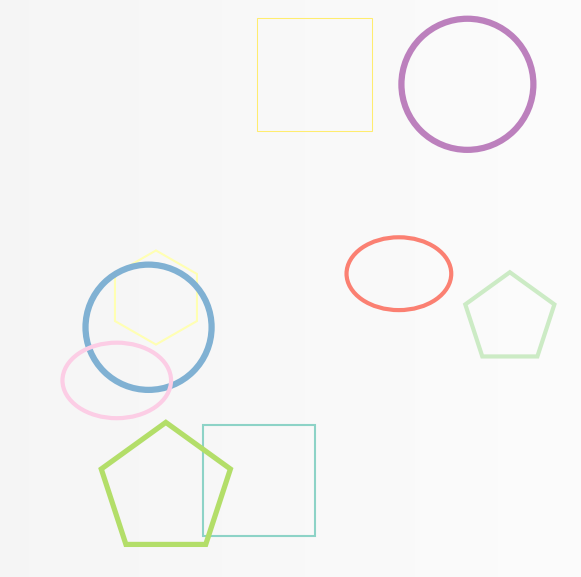[{"shape": "square", "thickness": 1, "radius": 0.48, "center": [0.445, 0.168]}, {"shape": "hexagon", "thickness": 1, "radius": 0.41, "center": [0.268, 0.484]}, {"shape": "oval", "thickness": 2, "radius": 0.45, "center": [0.686, 0.525]}, {"shape": "circle", "thickness": 3, "radius": 0.54, "center": [0.256, 0.432]}, {"shape": "pentagon", "thickness": 2.5, "radius": 0.58, "center": [0.285, 0.151]}, {"shape": "oval", "thickness": 2, "radius": 0.47, "center": [0.201, 0.34]}, {"shape": "circle", "thickness": 3, "radius": 0.57, "center": [0.804, 0.853]}, {"shape": "pentagon", "thickness": 2, "radius": 0.4, "center": [0.877, 0.447]}, {"shape": "square", "thickness": 0.5, "radius": 0.49, "center": [0.541, 0.87]}]